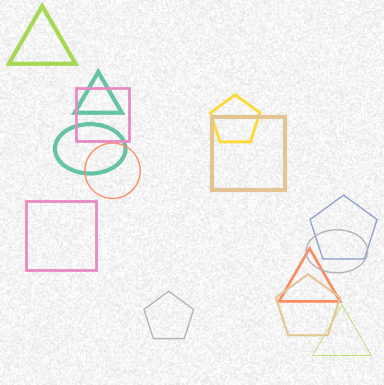[{"shape": "triangle", "thickness": 3, "radius": 0.35, "center": [0.255, 0.742]}, {"shape": "oval", "thickness": 3, "radius": 0.46, "center": [0.234, 0.613]}, {"shape": "circle", "thickness": 1, "radius": 0.36, "center": [0.292, 0.556]}, {"shape": "triangle", "thickness": 2, "radius": 0.46, "center": [0.804, 0.263]}, {"shape": "pentagon", "thickness": 1, "radius": 0.46, "center": [0.892, 0.402]}, {"shape": "square", "thickness": 2, "radius": 0.45, "center": [0.159, 0.388]}, {"shape": "square", "thickness": 2, "radius": 0.34, "center": [0.266, 0.702]}, {"shape": "triangle", "thickness": 0.5, "radius": 0.44, "center": [0.888, 0.12]}, {"shape": "triangle", "thickness": 3, "radius": 0.5, "center": [0.11, 0.884]}, {"shape": "pentagon", "thickness": 2, "radius": 0.34, "center": [0.611, 0.686]}, {"shape": "pentagon", "thickness": 1.5, "radius": 0.44, "center": [0.8, 0.2]}, {"shape": "square", "thickness": 3, "radius": 0.48, "center": [0.645, 0.602]}, {"shape": "pentagon", "thickness": 1, "radius": 0.34, "center": [0.438, 0.175]}, {"shape": "oval", "thickness": 1, "radius": 0.4, "center": [0.875, 0.347]}]